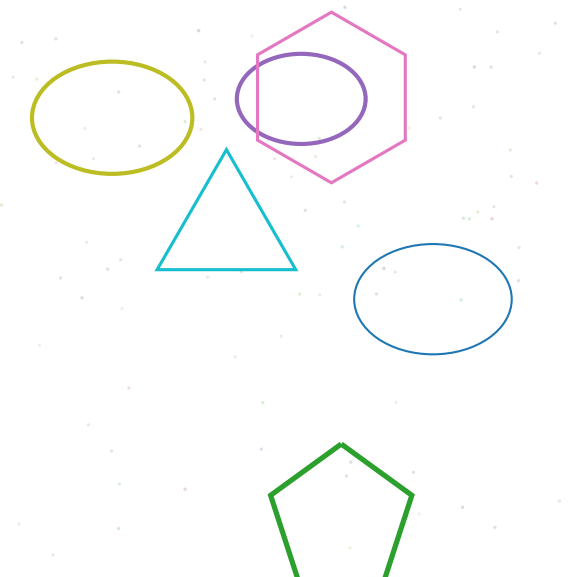[{"shape": "oval", "thickness": 1, "radius": 0.68, "center": [0.75, 0.481]}, {"shape": "pentagon", "thickness": 2.5, "radius": 0.64, "center": [0.591, 0.102]}, {"shape": "oval", "thickness": 2, "radius": 0.56, "center": [0.522, 0.828]}, {"shape": "hexagon", "thickness": 1.5, "radius": 0.74, "center": [0.574, 0.83]}, {"shape": "oval", "thickness": 2, "radius": 0.69, "center": [0.194, 0.795]}, {"shape": "triangle", "thickness": 1.5, "radius": 0.69, "center": [0.392, 0.601]}]